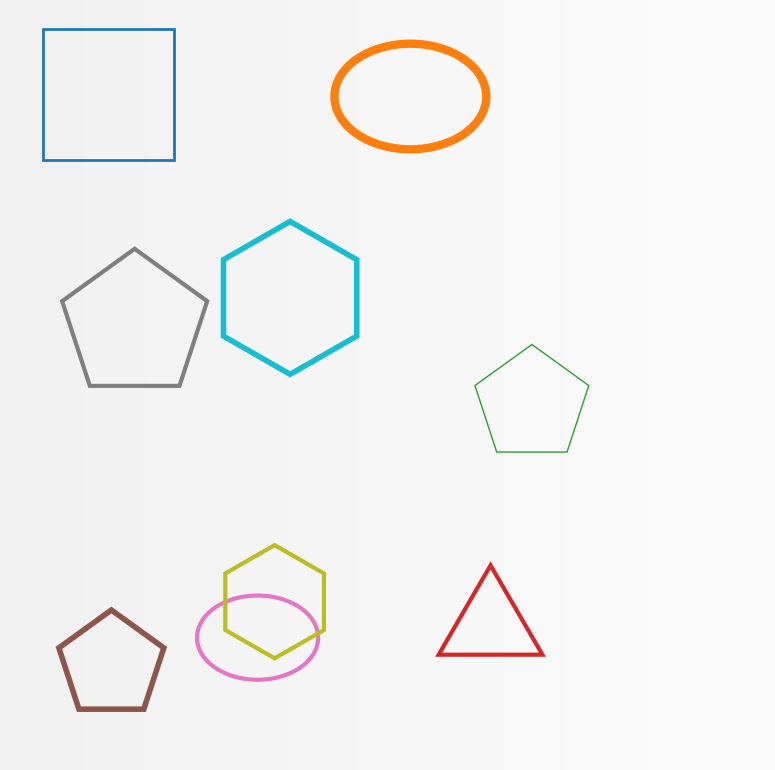[{"shape": "square", "thickness": 1, "radius": 0.42, "center": [0.14, 0.877]}, {"shape": "oval", "thickness": 3, "radius": 0.49, "center": [0.529, 0.875]}, {"shape": "pentagon", "thickness": 0.5, "radius": 0.39, "center": [0.686, 0.475]}, {"shape": "triangle", "thickness": 1.5, "radius": 0.39, "center": [0.633, 0.188]}, {"shape": "pentagon", "thickness": 2, "radius": 0.36, "center": [0.144, 0.137]}, {"shape": "oval", "thickness": 1.5, "radius": 0.39, "center": [0.332, 0.172]}, {"shape": "pentagon", "thickness": 1.5, "radius": 0.49, "center": [0.174, 0.578]}, {"shape": "hexagon", "thickness": 1.5, "radius": 0.37, "center": [0.354, 0.219]}, {"shape": "hexagon", "thickness": 2, "radius": 0.5, "center": [0.374, 0.613]}]